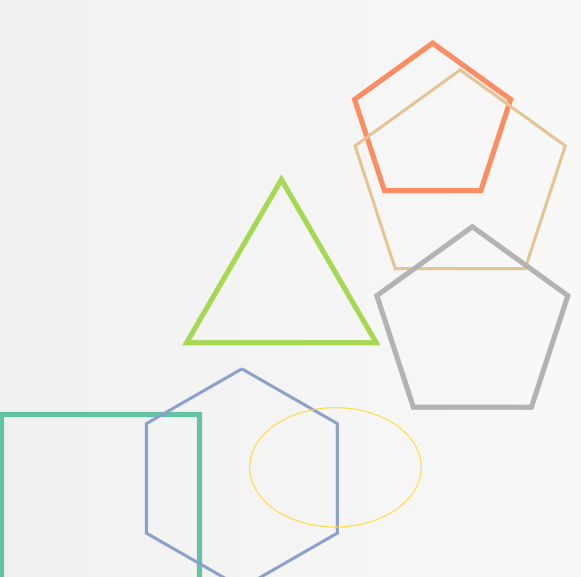[{"shape": "square", "thickness": 2.5, "radius": 0.85, "center": [0.172, 0.113]}, {"shape": "pentagon", "thickness": 2.5, "radius": 0.71, "center": [0.744, 0.783]}, {"shape": "hexagon", "thickness": 1.5, "radius": 0.95, "center": [0.416, 0.171]}, {"shape": "triangle", "thickness": 2.5, "radius": 0.94, "center": [0.484, 0.5]}, {"shape": "oval", "thickness": 0.5, "radius": 0.74, "center": [0.577, 0.19]}, {"shape": "pentagon", "thickness": 1.5, "radius": 0.95, "center": [0.792, 0.688]}, {"shape": "pentagon", "thickness": 2.5, "radius": 0.86, "center": [0.813, 0.434]}]